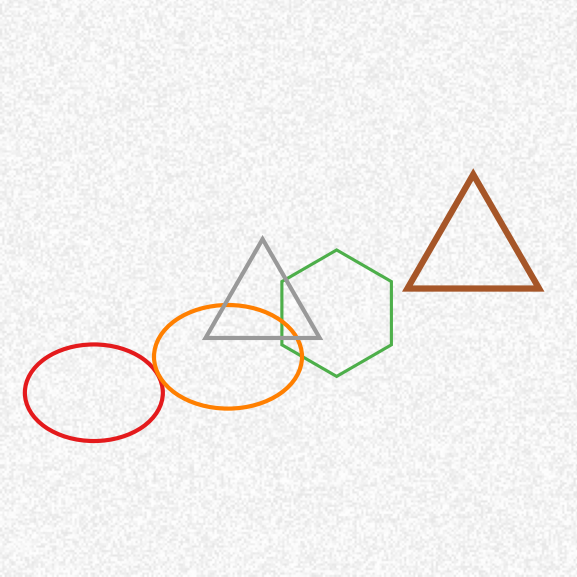[{"shape": "oval", "thickness": 2, "radius": 0.6, "center": [0.163, 0.319]}, {"shape": "hexagon", "thickness": 1.5, "radius": 0.55, "center": [0.583, 0.457]}, {"shape": "oval", "thickness": 2, "radius": 0.64, "center": [0.395, 0.381]}, {"shape": "triangle", "thickness": 3, "radius": 0.66, "center": [0.819, 0.565]}, {"shape": "triangle", "thickness": 2, "radius": 0.57, "center": [0.455, 0.471]}]